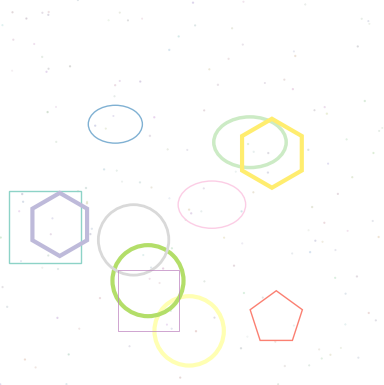[{"shape": "square", "thickness": 1, "radius": 0.47, "center": [0.117, 0.41]}, {"shape": "circle", "thickness": 3, "radius": 0.45, "center": [0.491, 0.141]}, {"shape": "hexagon", "thickness": 3, "radius": 0.41, "center": [0.155, 0.417]}, {"shape": "pentagon", "thickness": 1, "radius": 0.36, "center": [0.718, 0.173]}, {"shape": "oval", "thickness": 1, "radius": 0.35, "center": [0.3, 0.677]}, {"shape": "circle", "thickness": 3, "radius": 0.46, "center": [0.384, 0.271]}, {"shape": "oval", "thickness": 1, "radius": 0.44, "center": [0.55, 0.468]}, {"shape": "circle", "thickness": 2, "radius": 0.46, "center": [0.347, 0.377]}, {"shape": "square", "thickness": 0.5, "radius": 0.4, "center": [0.386, 0.219]}, {"shape": "oval", "thickness": 2.5, "radius": 0.47, "center": [0.649, 0.631]}, {"shape": "hexagon", "thickness": 3, "radius": 0.45, "center": [0.706, 0.602]}]